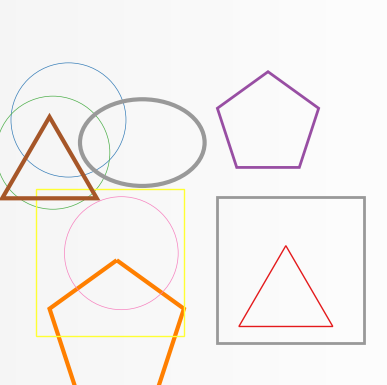[{"shape": "triangle", "thickness": 1, "radius": 0.7, "center": [0.738, 0.222]}, {"shape": "circle", "thickness": 0.5, "radius": 0.74, "center": [0.177, 0.688]}, {"shape": "circle", "thickness": 0.5, "radius": 0.73, "center": [0.137, 0.603]}, {"shape": "pentagon", "thickness": 2, "radius": 0.69, "center": [0.692, 0.676]}, {"shape": "pentagon", "thickness": 3, "radius": 0.91, "center": [0.301, 0.142]}, {"shape": "square", "thickness": 1, "radius": 0.95, "center": [0.285, 0.317]}, {"shape": "triangle", "thickness": 3, "radius": 0.7, "center": [0.128, 0.555]}, {"shape": "circle", "thickness": 0.5, "radius": 0.73, "center": [0.313, 0.342]}, {"shape": "square", "thickness": 2, "radius": 0.95, "center": [0.75, 0.299]}, {"shape": "oval", "thickness": 3, "radius": 0.8, "center": [0.367, 0.63]}]